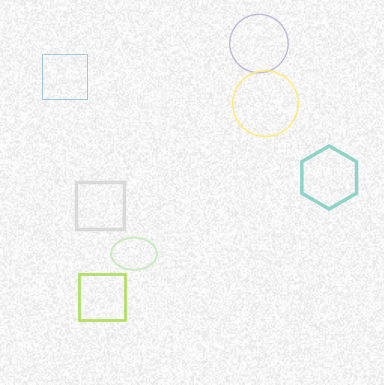[{"shape": "hexagon", "thickness": 2.5, "radius": 0.41, "center": [0.855, 0.539]}, {"shape": "circle", "thickness": 1, "radius": 0.38, "center": [0.673, 0.887]}, {"shape": "square", "thickness": 0.5, "radius": 0.29, "center": [0.168, 0.801]}, {"shape": "square", "thickness": 2, "radius": 0.3, "center": [0.265, 0.228]}, {"shape": "square", "thickness": 2.5, "radius": 0.31, "center": [0.26, 0.466]}, {"shape": "oval", "thickness": 1.5, "radius": 0.3, "center": [0.348, 0.341]}, {"shape": "circle", "thickness": 1, "radius": 0.43, "center": [0.689, 0.731]}]